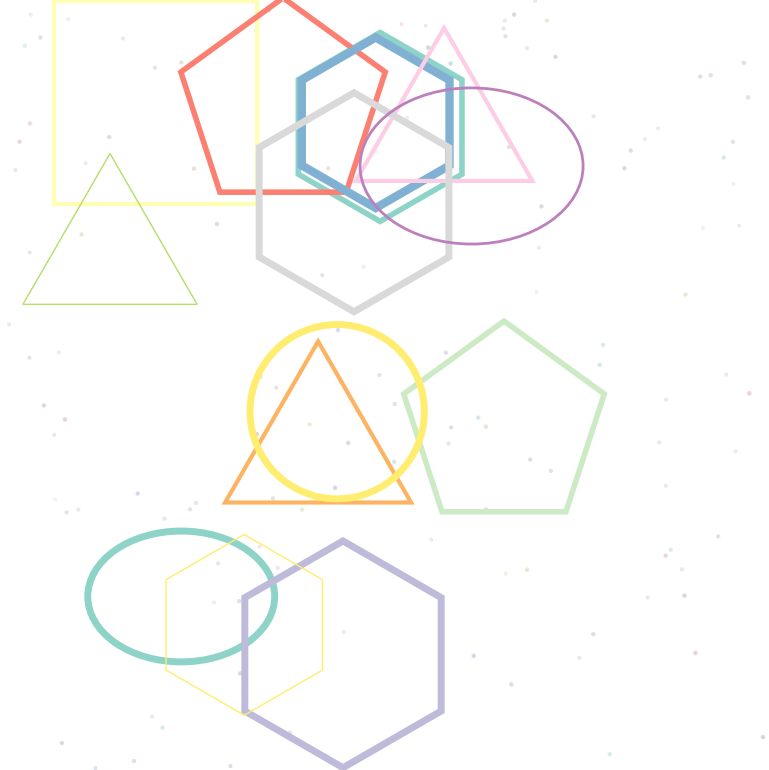[{"shape": "hexagon", "thickness": 2, "radius": 0.61, "center": [0.494, 0.835]}, {"shape": "oval", "thickness": 2.5, "radius": 0.61, "center": [0.235, 0.225]}, {"shape": "square", "thickness": 1.5, "radius": 0.66, "center": [0.202, 0.867]}, {"shape": "hexagon", "thickness": 2.5, "radius": 0.74, "center": [0.445, 0.15]}, {"shape": "pentagon", "thickness": 2, "radius": 0.7, "center": [0.368, 0.863]}, {"shape": "hexagon", "thickness": 3, "radius": 0.55, "center": [0.488, 0.841]}, {"shape": "triangle", "thickness": 1.5, "radius": 0.7, "center": [0.413, 0.417]}, {"shape": "triangle", "thickness": 0.5, "radius": 0.65, "center": [0.143, 0.67]}, {"shape": "triangle", "thickness": 1.5, "radius": 0.66, "center": [0.577, 0.831]}, {"shape": "hexagon", "thickness": 2.5, "radius": 0.71, "center": [0.46, 0.737]}, {"shape": "oval", "thickness": 1, "radius": 0.72, "center": [0.612, 0.784]}, {"shape": "pentagon", "thickness": 2, "radius": 0.68, "center": [0.655, 0.446]}, {"shape": "hexagon", "thickness": 0.5, "radius": 0.59, "center": [0.317, 0.188]}, {"shape": "circle", "thickness": 2.5, "radius": 0.57, "center": [0.438, 0.465]}]